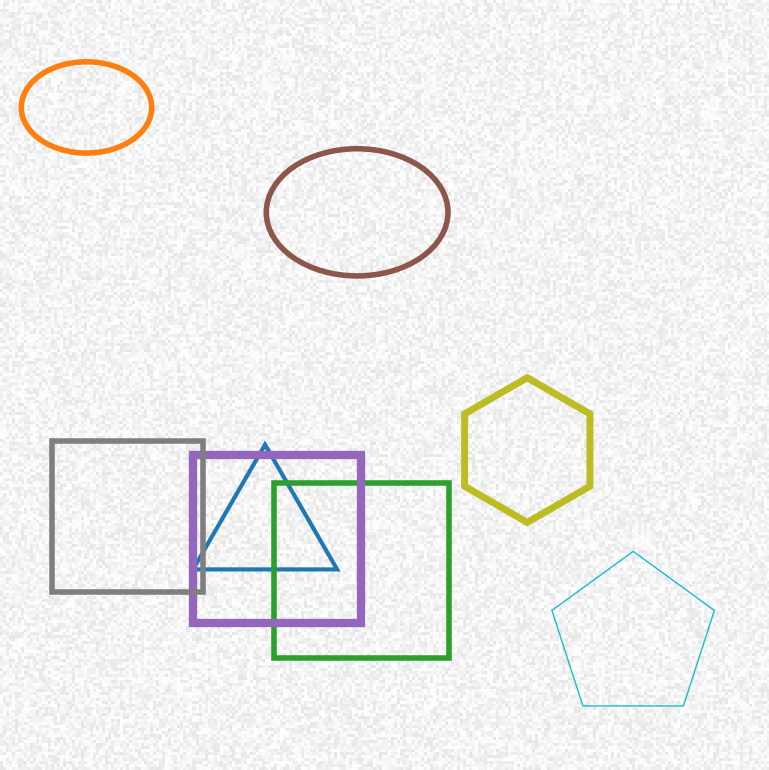[{"shape": "triangle", "thickness": 1.5, "radius": 0.54, "center": [0.344, 0.315]}, {"shape": "oval", "thickness": 2, "radius": 0.42, "center": [0.112, 0.86]}, {"shape": "square", "thickness": 2, "radius": 0.57, "center": [0.469, 0.259]}, {"shape": "square", "thickness": 3, "radius": 0.55, "center": [0.36, 0.3]}, {"shape": "oval", "thickness": 2, "radius": 0.59, "center": [0.464, 0.724]}, {"shape": "square", "thickness": 2, "radius": 0.49, "center": [0.165, 0.329]}, {"shape": "hexagon", "thickness": 2.5, "radius": 0.47, "center": [0.685, 0.415]}, {"shape": "pentagon", "thickness": 0.5, "radius": 0.55, "center": [0.822, 0.173]}]